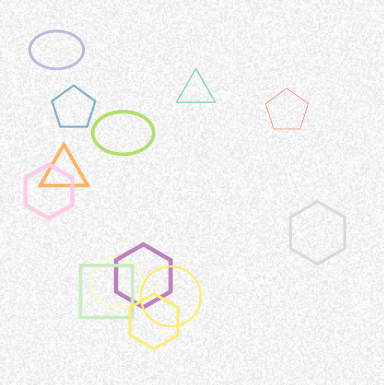[{"shape": "triangle", "thickness": 1, "radius": 0.29, "center": [0.509, 0.763]}, {"shape": "circle", "thickness": 1, "radius": 0.32, "center": [0.301, 0.267]}, {"shape": "oval", "thickness": 2, "radius": 0.35, "center": [0.147, 0.87]}, {"shape": "pentagon", "thickness": 0.5, "radius": 0.29, "center": [0.745, 0.712]}, {"shape": "pentagon", "thickness": 1.5, "radius": 0.3, "center": [0.191, 0.719]}, {"shape": "triangle", "thickness": 2.5, "radius": 0.36, "center": [0.166, 0.554]}, {"shape": "oval", "thickness": 2.5, "radius": 0.4, "center": [0.32, 0.655]}, {"shape": "hexagon", "thickness": 3, "radius": 0.35, "center": [0.127, 0.503]}, {"shape": "hexagon", "thickness": 2, "radius": 0.41, "center": [0.825, 0.395]}, {"shape": "hexagon", "thickness": 3, "radius": 0.41, "center": [0.372, 0.284]}, {"shape": "square", "thickness": 2.5, "radius": 0.34, "center": [0.275, 0.244]}, {"shape": "hexagon", "thickness": 2, "radius": 0.36, "center": [0.4, 0.165]}, {"shape": "circle", "thickness": 1.5, "radius": 0.39, "center": [0.444, 0.23]}]